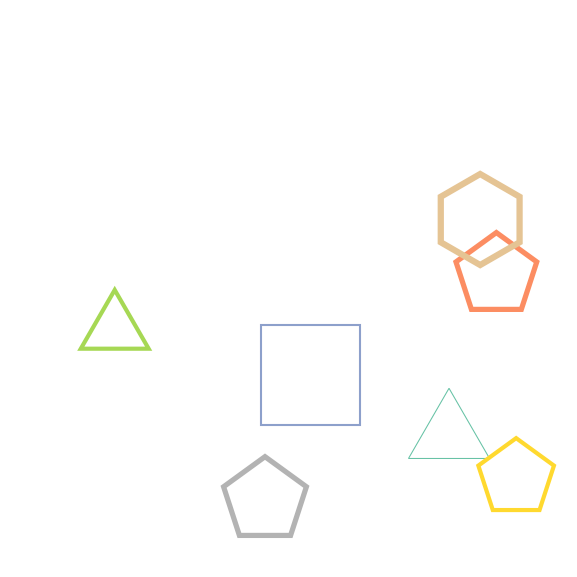[{"shape": "triangle", "thickness": 0.5, "radius": 0.41, "center": [0.778, 0.246]}, {"shape": "pentagon", "thickness": 2.5, "radius": 0.37, "center": [0.86, 0.523]}, {"shape": "square", "thickness": 1, "radius": 0.43, "center": [0.538, 0.35]}, {"shape": "triangle", "thickness": 2, "radius": 0.34, "center": [0.199, 0.429]}, {"shape": "pentagon", "thickness": 2, "radius": 0.34, "center": [0.894, 0.172]}, {"shape": "hexagon", "thickness": 3, "radius": 0.39, "center": [0.831, 0.619]}, {"shape": "pentagon", "thickness": 2.5, "radius": 0.38, "center": [0.459, 0.133]}]